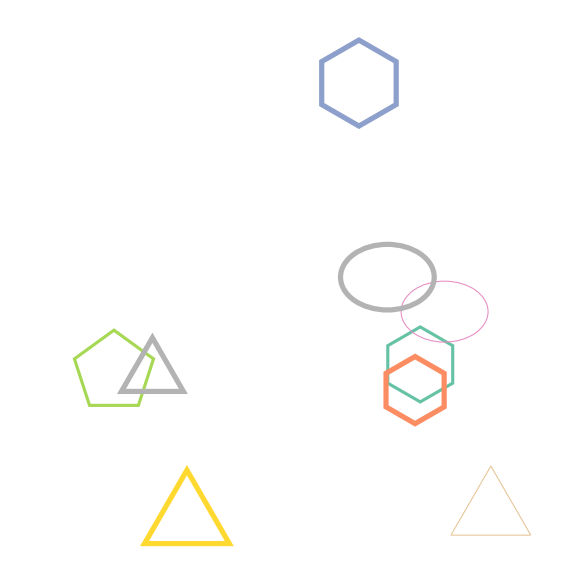[{"shape": "hexagon", "thickness": 1.5, "radius": 0.32, "center": [0.728, 0.368]}, {"shape": "hexagon", "thickness": 2.5, "radius": 0.29, "center": [0.719, 0.324]}, {"shape": "hexagon", "thickness": 2.5, "radius": 0.37, "center": [0.622, 0.855]}, {"shape": "oval", "thickness": 0.5, "radius": 0.38, "center": [0.77, 0.46]}, {"shape": "pentagon", "thickness": 1.5, "radius": 0.36, "center": [0.197, 0.355]}, {"shape": "triangle", "thickness": 2.5, "radius": 0.42, "center": [0.324, 0.1]}, {"shape": "triangle", "thickness": 0.5, "radius": 0.4, "center": [0.85, 0.112]}, {"shape": "triangle", "thickness": 2.5, "radius": 0.31, "center": [0.264, 0.352]}, {"shape": "oval", "thickness": 2.5, "radius": 0.41, "center": [0.671, 0.519]}]